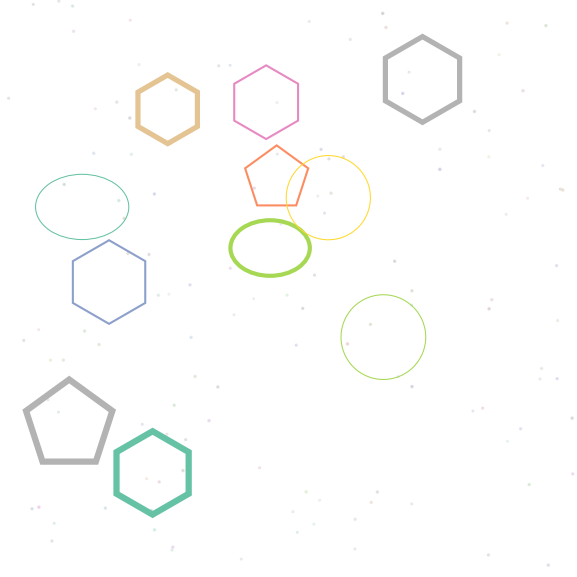[{"shape": "hexagon", "thickness": 3, "radius": 0.36, "center": [0.264, 0.18]}, {"shape": "oval", "thickness": 0.5, "radius": 0.4, "center": [0.142, 0.641]}, {"shape": "pentagon", "thickness": 1, "radius": 0.29, "center": [0.479, 0.69]}, {"shape": "hexagon", "thickness": 1, "radius": 0.36, "center": [0.189, 0.511]}, {"shape": "hexagon", "thickness": 1, "radius": 0.32, "center": [0.461, 0.822]}, {"shape": "circle", "thickness": 0.5, "radius": 0.37, "center": [0.664, 0.415]}, {"shape": "oval", "thickness": 2, "radius": 0.34, "center": [0.468, 0.57]}, {"shape": "circle", "thickness": 0.5, "radius": 0.36, "center": [0.569, 0.657]}, {"shape": "hexagon", "thickness": 2.5, "radius": 0.3, "center": [0.29, 0.81]}, {"shape": "hexagon", "thickness": 2.5, "radius": 0.37, "center": [0.732, 0.862]}, {"shape": "pentagon", "thickness": 3, "radius": 0.39, "center": [0.12, 0.263]}]